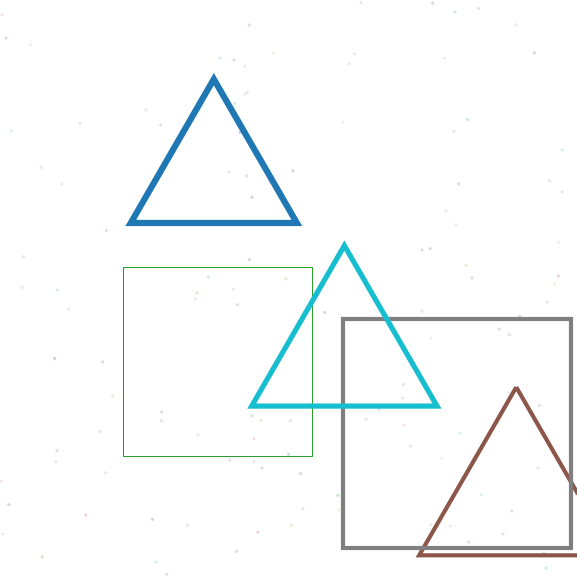[{"shape": "triangle", "thickness": 3, "radius": 0.83, "center": [0.37, 0.696]}, {"shape": "square", "thickness": 0.5, "radius": 0.82, "center": [0.377, 0.373]}, {"shape": "triangle", "thickness": 2, "radius": 0.97, "center": [0.894, 0.135]}, {"shape": "square", "thickness": 2, "radius": 0.99, "center": [0.791, 0.249]}, {"shape": "triangle", "thickness": 2.5, "radius": 0.93, "center": [0.596, 0.389]}]